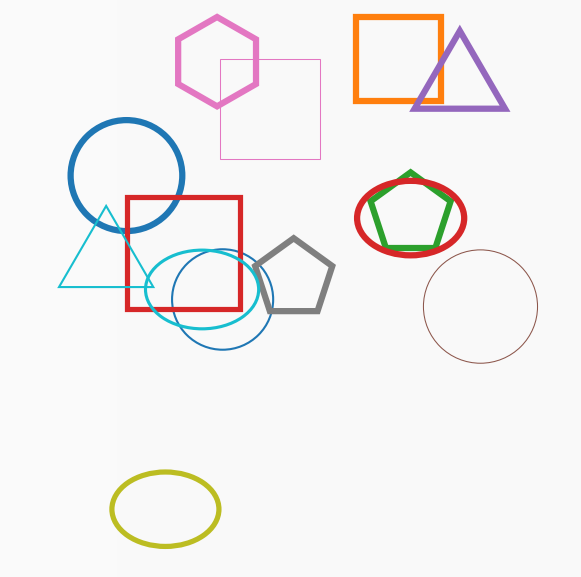[{"shape": "circle", "thickness": 1, "radius": 0.43, "center": [0.383, 0.481]}, {"shape": "circle", "thickness": 3, "radius": 0.48, "center": [0.218, 0.695]}, {"shape": "square", "thickness": 3, "radius": 0.37, "center": [0.686, 0.897]}, {"shape": "pentagon", "thickness": 3, "radius": 0.36, "center": [0.706, 0.628]}, {"shape": "oval", "thickness": 3, "radius": 0.46, "center": [0.706, 0.621]}, {"shape": "square", "thickness": 2.5, "radius": 0.48, "center": [0.315, 0.561]}, {"shape": "triangle", "thickness": 3, "radius": 0.45, "center": [0.791, 0.856]}, {"shape": "circle", "thickness": 0.5, "radius": 0.49, "center": [0.827, 0.468]}, {"shape": "hexagon", "thickness": 3, "radius": 0.39, "center": [0.373, 0.892]}, {"shape": "square", "thickness": 0.5, "radius": 0.43, "center": [0.465, 0.81]}, {"shape": "pentagon", "thickness": 3, "radius": 0.35, "center": [0.505, 0.517]}, {"shape": "oval", "thickness": 2.5, "radius": 0.46, "center": [0.285, 0.117]}, {"shape": "triangle", "thickness": 1, "radius": 0.47, "center": [0.183, 0.549]}, {"shape": "oval", "thickness": 1.5, "radius": 0.49, "center": [0.348, 0.498]}]